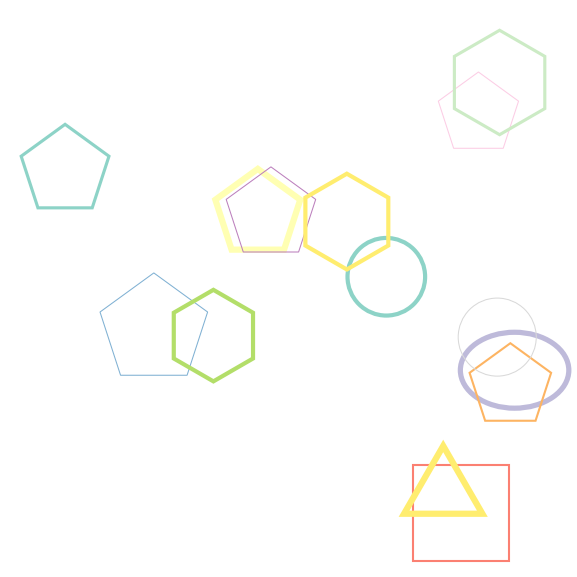[{"shape": "circle", "thickness": 2, "radius": 0.34, "center": [0.669, 0.52]}, {"shape": "pentagon", "thickness": 1.5, "radius": 0.4, "center": [0.113, 0.704]}, {"shape": "pentagon", "thickness": 3, "radius": 0.39, "center": [0.446, 0.629]}, {"shape": "oval", "thickness": 2.5, "radius": 0.47, "center": [0.891, 0.358]}, {"shape": "square", "thickness": 1, "radius": 0.42, "center": [0.798, 0.11]}, {"shape": "pentagon", "thickness": 0.5, "radius": 0.49, "center": [0.266, 0.429]}, {"shape": "pentagon", "thickness": 1, "radius": 0.37, "center": [0.884, 0.331]}, {"shape": "hexagon", "thickness": 2, "radius": 0.4, "center": [0.37, 0.418]}, {"shape": "pentagon", "thickness": 0.5, "radius": 0.37, "center": [0.828, 0.801]}, {"shape": "circle", "thickness": 0.5, "radius": 0.34, "center": [0.861, 0.415]}, {"shape": "pentagon", "thickness": 0.5, "radius": 0.41, "center": [0.469, 0.629]}, {"shape": "hexagon", "thickness": 1.5, "radius": 0.45, "center": [0.865, 0.856]}, {"shape": "triangle", "thickness": 3, "radius": 0.39, "center": [0.767, 0.149]}, {"shape": "hexagon", "thickness": 2, "radius": 0.41, "center": [0.601, 0.615]}]